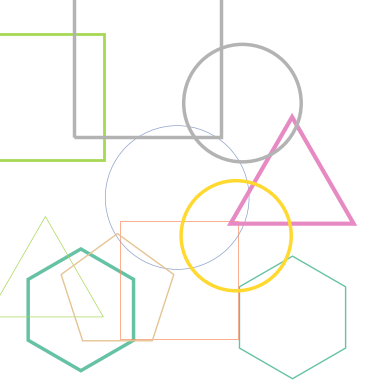[{"shape": "hexagon", "thickness": 2.5, "radius": 0.79, "center": [0.21, 0.195]}, {"shape": "hexagon", "thickness": 1, "radius": 0.8, "center": [0.76, 0.175]}, {"shape": "square", "thickness": 0.5, "radius": 0.77, "center": [0.465, 0.272]}, {"shape": "circle", "thickness": 0.5, "radius": 0.93, "center": [0.46, 0.487]}, {"shape": "triangle", "thickness": 3, "radius": 0.92, "center": [0.759, 0.511]}, {"shape": "triangle", "thickness": 0.5, "radius": 0.87, "center": [0.118, 0.264]}, {"shape": "square", "thickness": 2, "radius": 0.82, "center": [0.107, 0.748]}, {"shape": "circle", "thickness": 2.5, "radius": 0.72, "center": [0.613, 0.388]}, {"shape": "pentagon", "thickness": 1, "radius": 0.77, "center": [0.305, 0.239]}, {"shape": "square", "thickness": 2.5, "radius": 0.96, "center": [0.383, 0.836]}, {"shape": "circle", "thickness": 2.5, "radius": 0.76, "center": [0.63, 0.732]}]